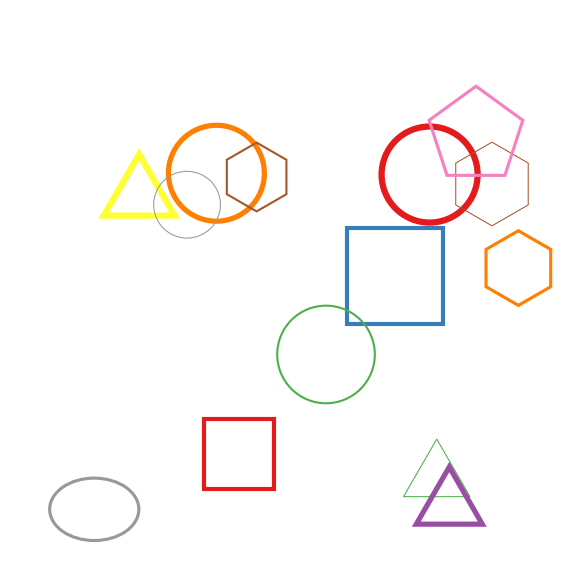[{"shape": "square", "thickness": 2, "radius": 0.3, "center": [0.415, 0.213]}, {"shape": "circle", "thickness": 3, "radius": 0.42, "center": [0.744, 0.697]}, {"shape": "square", "thickness": 2, "radius": 0.42, "center": [0.684, 0.522]}, {"shape": "triangle", "thickness": 0.5, "radius": 0.33, "center": [0.756, 0.172]}, {"shape": "circle", "thickness": 1, "radius": 0.42, "center": [0.565, 0.385]}, {"shape": "triangle", "thickness": 2.5, "radius": 0.33, "center": [0.778, 0.124]}, {"shape": "circle", "thickness": 2.5, "radius": 0.42, "center": [0.375, 0.699]}, {"shape": "hexagon", "thickness": 1.5, "radius": 0.32, "center": [0.898, 0.535]}, {"shape": "triangle", "thickness": 3, "radius": 0.35, "center": [0.241, 0.661]}, {"shape": "hexagon", "thickness": 0.5, "radius": 0.36, "center": [0.852, 0.681]}, {"shape": "hexagon", "thickness": 1, "radius": 0.3, "center": [0.444, 0.693]}, {"shape": "pentagon", "thickness": 1.5, "radius": 0.43, "center": [0.824, 0.765]}, {"shape": "circle", "thickness": 0.5, "radius": 0.29, "center": [0.324, 0.645]}, {"shape": "oval", "thickness": 1.5, "radius": 0.39, "center": [0.163, 0.117]}]